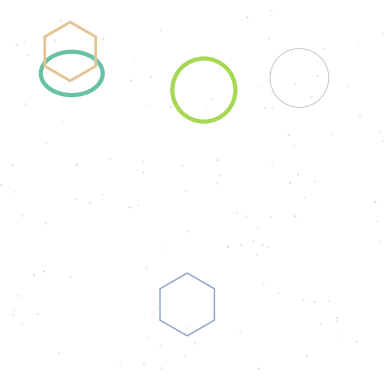[{"shape": "oval", "thickness": 3, "radius": 0.4, "center": [0.186, 0.809]}, {"shape": "hexagon", "thickness": 1, "radius": 0.41, "center": [0.486, 0.209]}, {"shape": "circle", "thickness": 3, "radius": 0.41, "center": [0.53, 0.766]}, {"shape": "hexagon", "thickness": 2, "radius": 0.38, "center": [0.182, 0.866]}, {"shape": "circle", "thickness": 0.5, "radius": 0.38, "center": [0.778, 0.798]}]